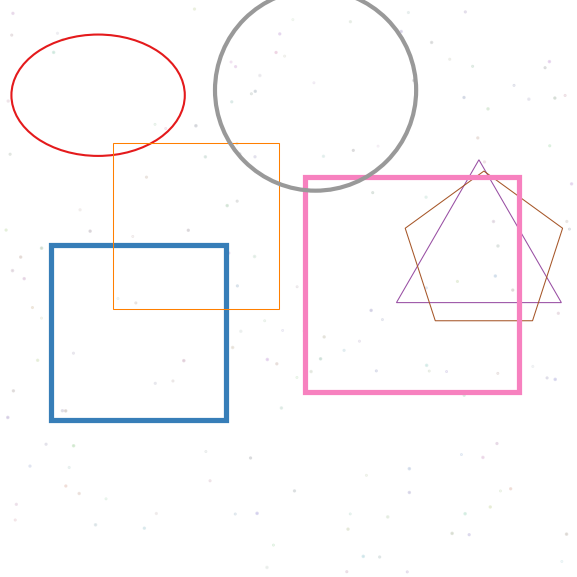[{"shape": "oval", "thickness": 1, "radius": 0.75, "center": [0.17, 0.834]}, {"shape": "square", "thickness": 2.5, "radius": 0.76, "center": [0.24, 0.423]}, {"shape": "triangle", "thickness": 0.5, "radius": 0.82, "center": [0.829, 0.558]}, {"shape": "square", "thickness": 0.5, "radius": 0.72, "center": [0.339, 0.608]}, {"shape": "pentagon", "thickness": 0.5, "radius": 0.72, "center": [0.838, 0.56]}, {"shape": "square", "thickness": 2.5, "radius": 0.93, "center": [0.713, 0.507]}, {"shape": "circle", "thickness": 2, "radius": 0.87, "center": [0.546, 0.843]}]